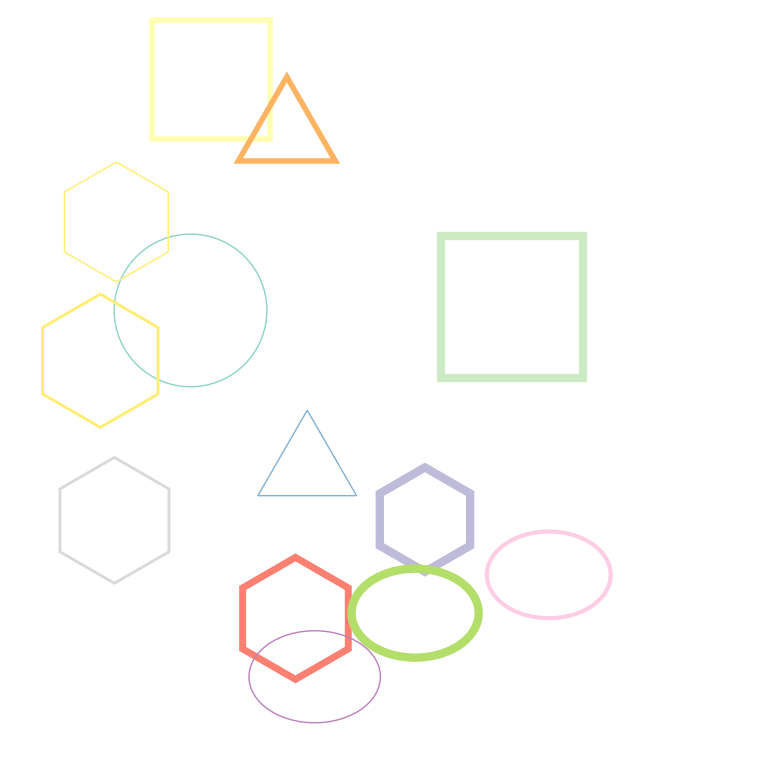[{"shape": "circle", "thickness": 0.5, "radius": 0.5, "center": [0.247, 0.597]}, {"shape": "square", "thickness": 2, "radius": 0.38, "center": [0.274, 0.897]}, {"shape": "hexagon", "thickness": 3, "radius": 0.34, "center": [0.552, 0.325]}, {"shape": "hexagon", "thickness": 2.5, "radius": 0.4, "center": [0.384, 0.197]}, {"shape": "triangle", "thickness": 0.5, "radius": 0.37, "center": [0.399, 0.393]}, {"shape": "triangle", "thickness": 2, "radius": 0.36, "center": [0.373, 0.827]}, {"shape": "oval", "thickness": 3, "radius": 0.41, "center": [0.539, 0.204]}, {"shape": "oval", "thickness": 1.5, "radius": 0.4, "center": [0.713, 0.253]}, {"shape": "hexagon", "thickness": 1, "radius": 0.41, "center": [0.149, 0.324]}, {"shape": "oval", "thickness": 0.5, "radius": 0.43, "center": [0.409, 0.121]}, {"shape": "square", "thickness": 3, "radius": 0.46, "center": [0.665, 0.602]}, {"shape": "hexagon", "thickness": 1, "radius": 0.43, "center": [0.13, 0.532]}, {"shape": "hexagon", "thickness": 0.5, "radius": 0.39, "center": [0.151, 0.712]}]